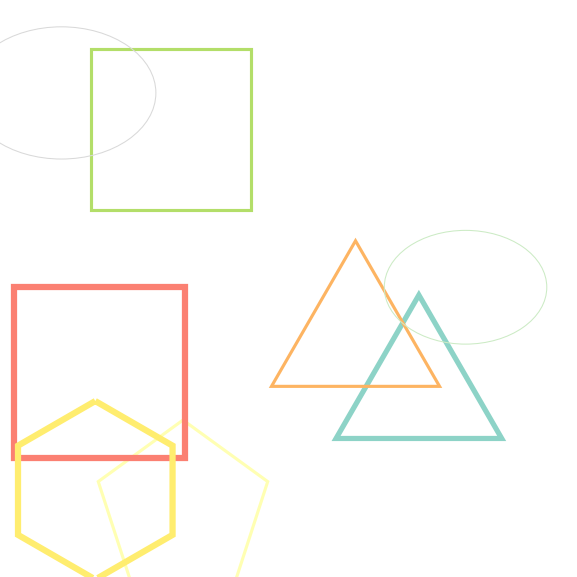[{"shape": "triangle", "thickness": 2.5, "radius": 0.83, "center": [0.725, 0.323]}, {"shape": "pentagon", "thickness": 1.5, "radius": 0.77, "center": [0.317, 0.118]}, {"shape": "square", "thickness": 3, "radius": 0.74, "center": [0.172, 0.354]}, {"shape": "triangle", "thickness": 1.5, "radius": 0.84, "center": [0.616, 0.414]}, {"shape": "square", "thickness": 1.5, "radius": 0.69, "center": [0.296, 0.775]}, {"shape": "oval", "thickness": 0.5, "radius": 0.82, "center": [0.106, 0.838]}, {"shape": "oval", "thickness": 0.5, "radius": 0.7, "center": [0.806, 0.502]}, {"shape": "hexagon", "thickness": 3, "radius": 0.77, "center": [0.165, 0.15]}]